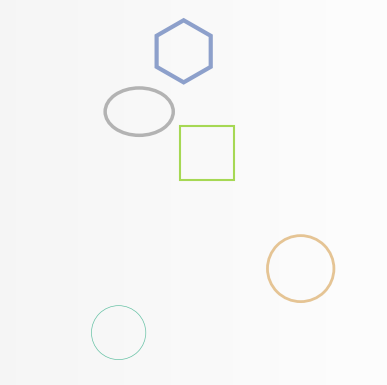[{"shape": "circle", "thickness": 0.5, "radius": 0.35, "center": [0.306, 0.136]}, {"shape": "hexagon", "thickness": 3, "radius": 0.4, "center": [0.474, 0.867]}, {"shape": "square", "thickness": 1.5, "radius": 0.35, "center": [0.535, 0.603]}, {"shape": "circle", "thickness": 2, "radius": 0.43, "center": [0.776, 0.302]}, {"shape": "oval", "thickness": 2.5, "radius": 0.44, "center": [0.359, 0.71]}]